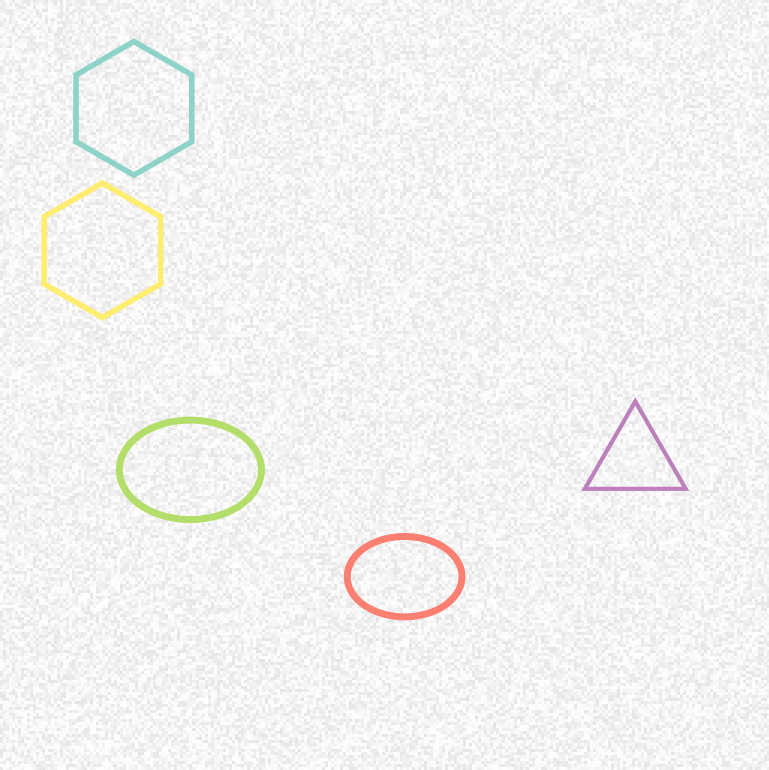[{"shape": "hexagon", "thickness": 2, "radius": 0.43, "center": [0.174, 0.859]}, {"shape": "oval", "thickness": 2.5, "radius": 0.37, "center": [0.525, 0.251]}, {"shape": "oval", "thickness": 2.5, "radius": 0.46, "center": [0.247, 0.39]}, {"shape": "triangle", "thickness": 1.5, "radius": 0.38, "center": [0.825, 0.403]}, {"shape": "hexagon", "thickness": 2, "radius": 0.44, "center": [0.133, 0.675]}]